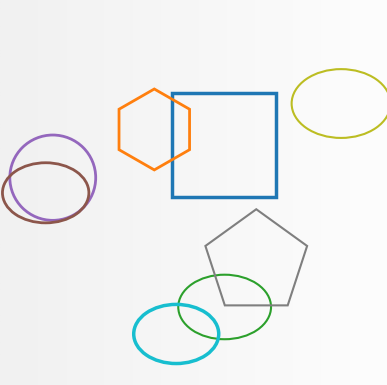[{"shape": "square", "thickness": 2.5, "radius": 0.67, "center": [0.579, 0.623]}, {"shape": "hexagon", "thickness": 2, "radius": 0.53, "center": [0.398, 0.664]}, {"shape": "oval", "thickness": 1.5, "radius": 0.6, "center": [0.58, 0.203]}, {"shape": "circle", "thickness": 2, "radius": 0.55, "center": [0.136, 0.538]}, {"shape": "oval", "thickness": 2, "radius": 0.56, "center": [0.118, 0.499]}, {"shape": "pentagon", "thickness": 1.5, "radius": 0.69, "center": [0.661, 0.318]}, {"shape": "oval", "thickness": 1.5, "radius": 0.64, "center": [0.88, 0.731]}, {"shape": "oval", "thickness": 2.5, "radius": 0.55, "center": [0.455, 0.133]}]